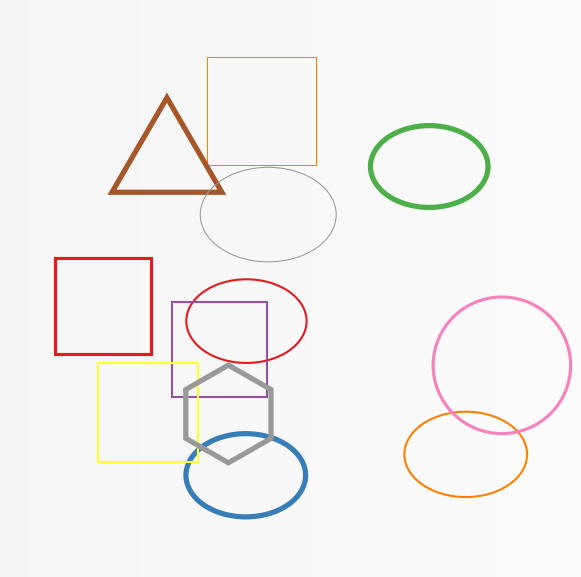[{"shape": "oval", "thickness": 1, "radius": 0.52, "center": [0.424, 0.443]}, {"shape": "square", "thickness": 1.5, "radius": 0.41, "center": [0.177, 0.469]}, {"shape": "oval", "thickness": 2.5, "radius": 0.51, "center": [0.423, 0.176]}, {"shape": "oval", "thickness": 2.5, "radius": 0.51, "center": [0.738, 0.711]}, {"shape": "square", "thickness": 1, "radius": 0.41, "center": [0.378, 0.394]}, {"shape": "oval", "thickness": 1, "radius": 0.53, "center": [0.801, 0.212]}, {"shape": "square", "thickness": 0.5, "radius": 0.47, "center": [0.45, 0.808]}, {"shape": "square", "thickness": 1, "radius": 0.43, "center": [0.255, 0.285]}, {"shape": "triangle", "thickness": 2.5, "radius": 0.55, "center": [0.287, 0.721]}, {"shape": "circle", "thickness": 1.5, "radius": 0.59, "center": [0.863, 0.367]}, {"shape": "hexagon", "thickness": 2.5, "radius": 0.42, "center": [0.393, 0.282]}, {"shape": "oval", "thickness": 0.5, "radius": 0.58, "center": [0.461, 0.628]}]